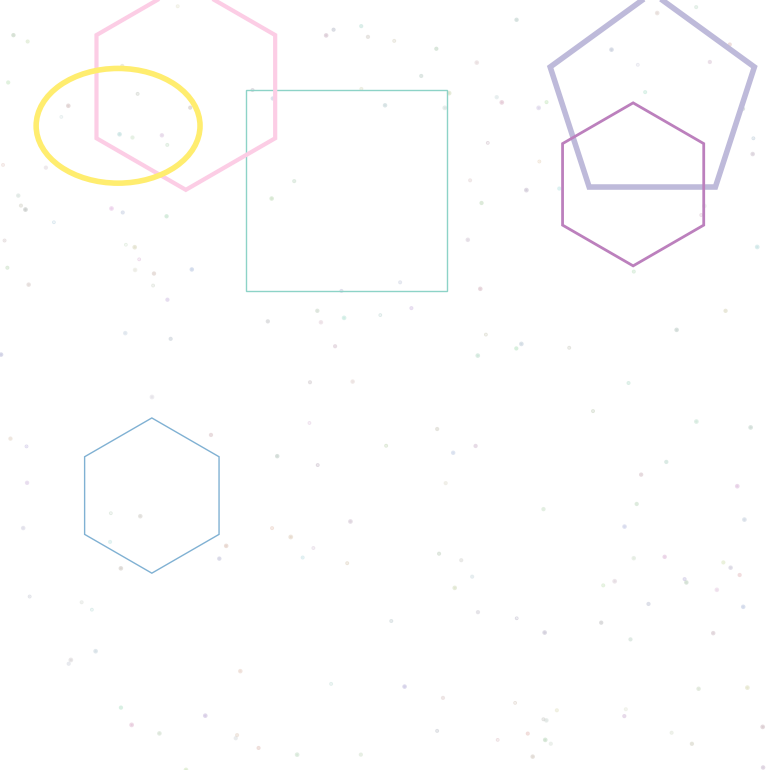[{"shape": "square", "thickness": 0.5, "radius": 0.65, "center": [0.45, 0.753]}, {"shape": "pentagon", "thickness": 2, "radius": 0.7, "center": [0.847, 0.87]}, {"shape": "hexagon", "thickness": 0.5, "radius": 0.5, "center": [0.197, 0.356]}, {"shape": "hexagon", "thickness": 1.5, "radius": 0.67, "center": [0.241, 0.887]}, {"shape": "hexagon", "thickness": 1, "radius": 0.53, "center": [0.822, 0.761]}, {"shape": "oval", "thickness": 2, "radius": 0.53, "center": [0.153, 0.837]}]